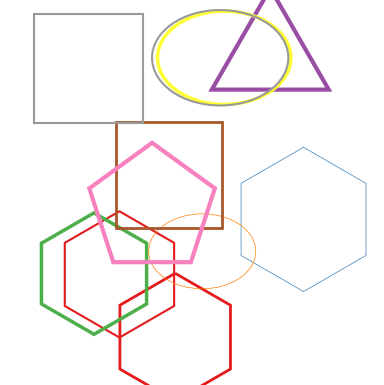[{"shape": "hexagon", "thickness": 1.5, "radius": 0.82, "center": [0.31, 0.287]}, {"shape": "hexagon", "thickness": 2, "radius": 0.83, "center": [0.455, 0.124]}, {"shape": "hexagon", "thickness": 0.5, "radius": 0.94, "center": [0.788, 0.43]}, {"shape": "hexagon", "thickness": 2.5, "radius": 0.79, "center": [0.244, 0.289]}, {"shape": "triangle", "thickness": 3, "radius": 0.88, "center": [0.702, 0.855]}, {"shape": "oval", "thickness": 0.5, "radius": 0.7, "center": [0.525, 0.347]}, {"shape": "oval", "thickness": 2.5, "radius": 0.87, "center": [0.582, 0.85]}, {"shape": "square", "thickness": 2, "radius": 0.69, "center": [0.44, 0.547]}, {"shape": "pentagon", "thickness": 3, "radius": 0.86, "center": [0.395, 0.458]}, {"shape": "square", "thickness": 1.5, "radius": 0.71, "center": [0.23, 0.822]}, {"shape": "oval", "thickness": 1.5, "radius": 0.89, "center": [0.572, 0.85]}]